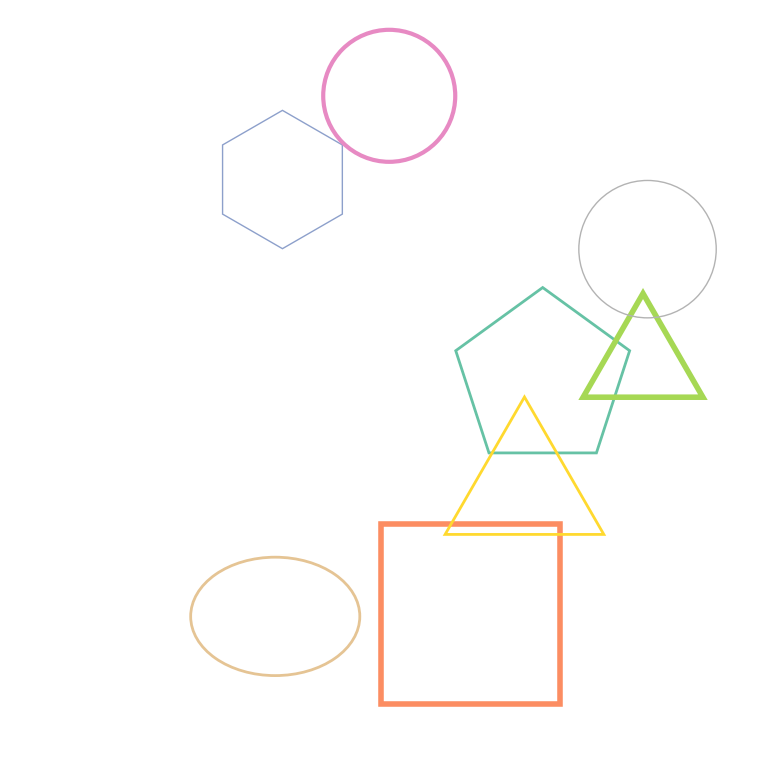[{"shape": "pentagon", "thickness": 1, "radius": 0.59, "center": [0.705, 0.508]}, {"shape": "square", "thickness": 2, "radius": 0.58, "center": [0.611, 0.202]}, {"shape": "hexagon", "thickness": 0.5, "radius": 0.45, "center": [0.367, 0.767]}, {"shape": "circle", "thickness": 1.5, "radius": 0.43, "center": [0.505, 0.876]}, {"shape": "triangle", "thickness": 2, "radius": 0.45, "center": [0.835, 0.529]}, {"shape": "triangle", "thickness": 1, "radius": 0.59, "center": [0.681, 0.365]}, {"shape": "oval", "thickness": 1, "radius": 0.55, "center": [0.357, 0.199]}, {"shape": "circle", "thickness": 0.5, "radius": 0.45, "center": [0.841, 0.676]}]